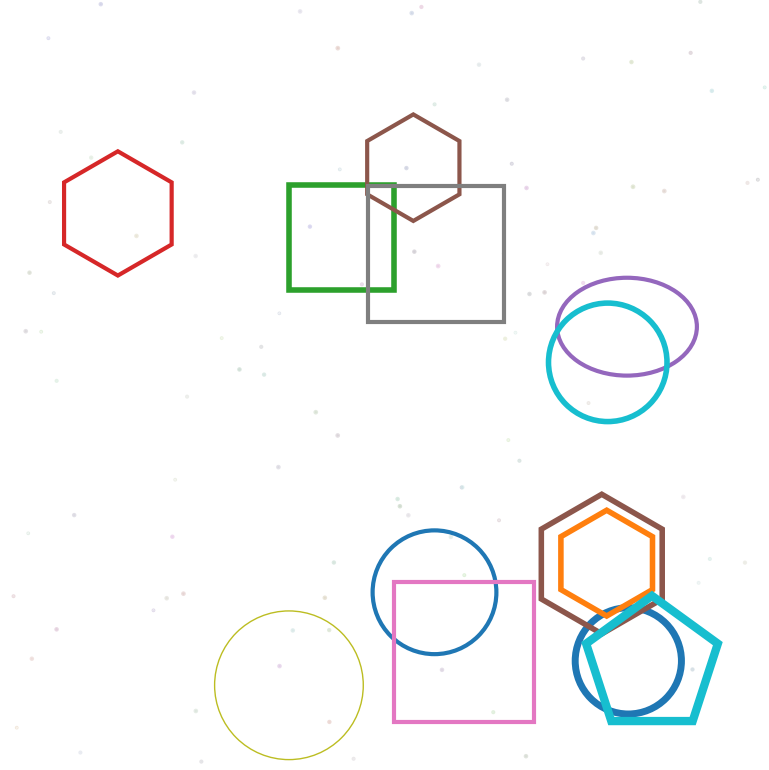[{"shape": "circle", "thickness": 1.5, "radius": 0.4, "center": [0.564, 0.231]}, {"shape": "circle", "thickness": 2.5, "radius": 0.34, "center": [0.816, 0.142]}, {"shape": "hexagon", "thickness": 2, "radius": 0.34, "center": [0.788, 0.269]}, {"shape": "square", "thickness": 2, "radius": 0.34, "center": [0.444, 0.691]}, {"shape": "hexagon", "thickness": 1.5, "radius": 0.4, "center": [0.153, 0.723]}, {"shape": "oval", "thickness": 1.5, "radius": 0.45, "center": [0.814, 0.576]}, {"shape": "hexagon", "thickness": 1.5, "radius": 0.35, "center": [0.537, 0.782]}, {"shape": "hexagon", "thickness": 2, "radius": 0.45, "center": [0.782, 0.267]}, {"shape": "square", "thickness": 1.5, "radius": 0.45, "center": [0.603, 0.153]}, {"shape": "square", "thickness": 1.5, "radius": 0.44, "center": [0.567, 0.67]}, {"shape": "circle", "thickness": 0.5, "radius": 0.48, "center": [0.375, 0.11]}, {"shape": "circle", "thickness": 2, "radius": 0.38, "center": [0.789, 0.529]}, {"shape": "pentagon", "thickness": 3, "radius": 0.45, "center": [0.847, 0.136]}]